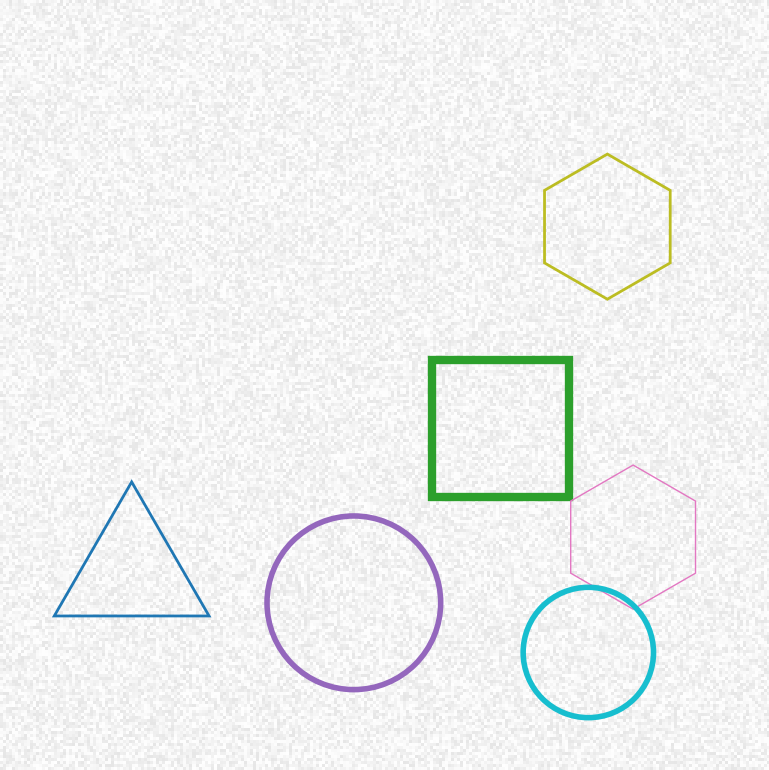[{"shape": "triangle", "thickness": 1, "radius": 0.58, "center": [0.171, 0.258]}, {"shape": "square", "thickness": 3, "radius": 0.44, "center": [0.65, 0.444]}, {"shape": "circle", "thickness": 2, "radius": 0.56, "center": [0.46, 0.217]}, {"shape": "hexagon", "thickness": 0.5, "radius": 0.47, "center": [0.822, 0.302]}, {"shape": "hexagon", "thickness": 1, "radius": 0.47, "center": [0.789, 0.706]}, {"shape": "circle", "thickness": 2, "radius": 0.42, "center": [0.764, 0.153]}]